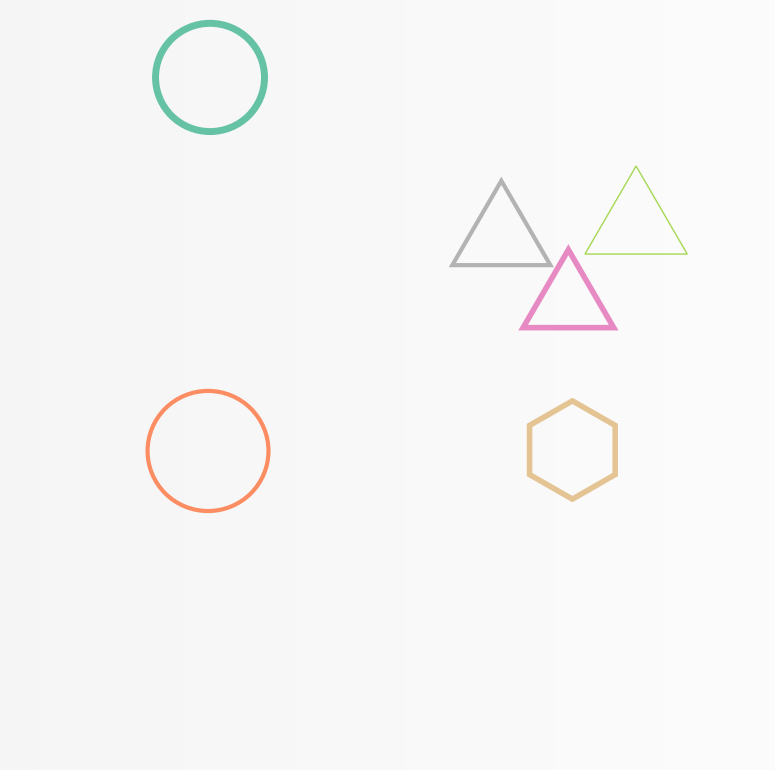[{"shape": "circle", "thickness": 2.5, "radius": 0.35, "center": [0.271, 0.899]}, {"shape": "circle", "thickness": 1.5, "radius": 0.39, "center": [0.268, 0.414]}, {"shape": "triangle", "thickness": 2, "radius": 0.34, "center": [0.733, 0.608]}, {"shape": "triangle", "thickness": 0.5, "radius": 0.38, "center": [0.821, 0.708]}, {"shape": "hexagon", "thickness": 2, "radius": 0.32, "center": [0.739, 0.416]}, {"shape": "triangle", "thickness": 1.5, "radius": 0.37, "center": [0.647, 0.692]}]